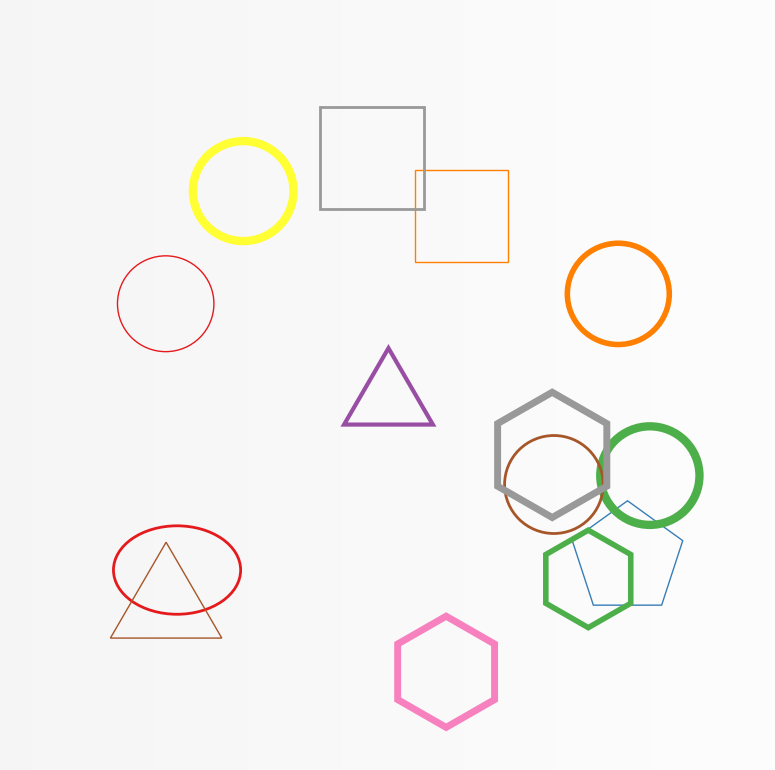[{"shape": "circle", "thickness": 0.5, "radius": 0.31, "center": [0.214, 0.606]}, {"shape": "oval", "thickness": 1, "radius": 0.41, "center": [0.228, 0.26]}, {"shape": "pentagon", "thickness": 0.5, "radius": 0.37, "center": [0.81, 0.275]}, {"shape": "hexagon", "thickness": 2, "radius": 0.32, "center": [0.759, 0.248]}, {"shape": "circle", "thickness": 3, "radius": 0.32, "center": [0.839, 0.382]}, {"shape": "triangle", "thickness": 1.5, "radius": 0.33, "center": [0.501, 0.482]}, {"shape": "circle", "thickness": 2, "radius": 0.33, "center": [0.798, 0.618]}, {"shape": "square", "thickness": 0.5, "radius": 0.3, "center": [0.595, 0.719]}, {"shape": "circle", "thickness": 3, "radius": 0.32, "center": [0.314, 0.752]}, {"shape": "circle", "thickness": 1, "radius": 0.32, "center": [0.715, 0.371]}, {"shape": "triangle", "thickness": 0.5, "radius": 0.41, "center": [0.214, 0.213]}, {"shape": "hexagon", "thickness": 2.5, "radius": 0.36, "center": [0.576, 0.128]}, {"shape": "hexagon", "thickness": 2.5, "radius": 0.41, "center": [0.713, 0.409]}, {"shape": "square", "thickness": 1, "radius": 0.33, "center": [0.48, 0.795]}]